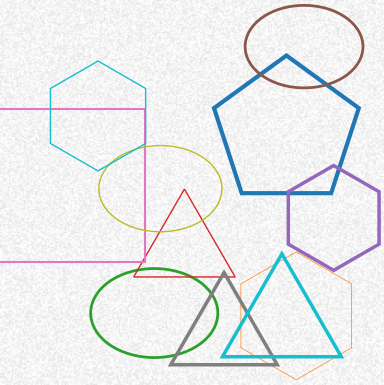[{"shape": "pentagon", "thickness": 3, "radius": 0.99, "center": [0.744, 0.658]}, {"shape": "hexagon", "thickness": 0.5, "radius": 0.83, "center": [0.77, 0.18]}, {"shape": "oval", "thickness": 2, "radius": 0.83, "center": [0.401, 0.187]}, {"shape": "triangle", "thickness": 1, "radius": 0.76, "center": [0.479, 0.357]}, {"shape": "hexagon", "thickness": 2.5, "radius": 0.68, "center": [0.867, 0.434]}, {"shape": "oval", "thickness": 2, "radius": 0.77, "center": [0.79, 0.879]}, {"shape": "square", "thickness": 1.5, "radius": 0.99, "center": [0.178, 0.518]}, {"shape": "triangle", "thickness": 2.5, "radius": 0.8, "center": [0.582, 0.132]}, {"shape": "oval", "thickness": 1, "radius": 0.8, "center": [0.417, 0.51]}, {"shape": "triangle", "thickness": 2.5, "radius": 0.89, "center": [0.732, 0.162]}, {"shape": "hexagon", "thickness": 1, "radius": 0.71, "center": [0.255, 0.699]}]